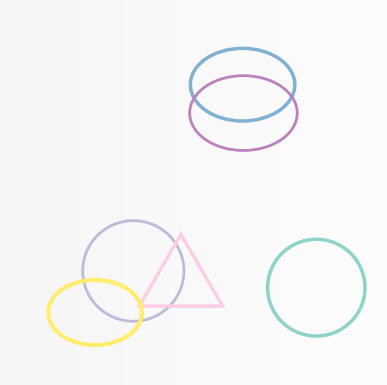[{"shape": "circle", "thickness": 2.5, "radius": 0.63, "center": [0.816, 0.253]}, {"shape": "circle", "thickness": 2, "radius": 0.65, "center": [0.344, 0.296]}, {"shape": "oval", "thickness": 2.5, "radius": 0.67, "center": [0.626, 0.78]}, {"shape": "triangle", "thickness": 2.5, "radius": 0.62, "center": [0.467, 0.267]}, {"shape": "oval", "thickness": 2, "radius": 0.69, "center": [0.628, 0.706]}, {"shape": "oval", "thickness": 3, "radius": 0.6, "center": [0.246, 0.188]}]